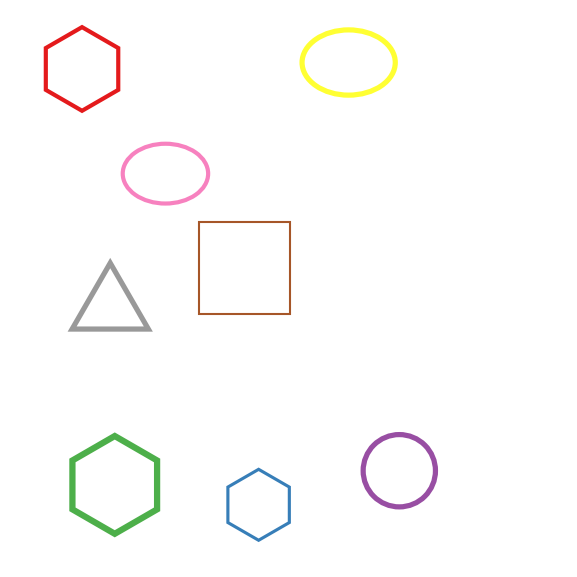[{"shape": "hexagon", "thickness": 2, "radius": 0.36, "center": [0.142, 0.88]}, {"shape": "hexagon", "thickness": 1.5, "radius": 0.31, "center": [0.448, 0.125]}, {"shape": "hexagon", "thickness": 3, "radius": 0.42, "center": [0.199, 0.159]}, {"shape": "circle", "thickness": 2.5, "radius": 0.31, "center": [0.691, 0.184]}, {"shape": "oval", "thickness": 2.5, "radius": 0.4, "center": [0.604, 0.891]}, {"shape": "square", "thickness": 1, "radius": 0.4, "center": [0.423, 0.535]}, {"shape": "oval", "thickness": 2, "radius": 0.37, "center": [0.286, 0.698]}, {"shape": "triangle", "thickness": 2.5, "radius": 0.38, "center": [0.191, 0.467]}]